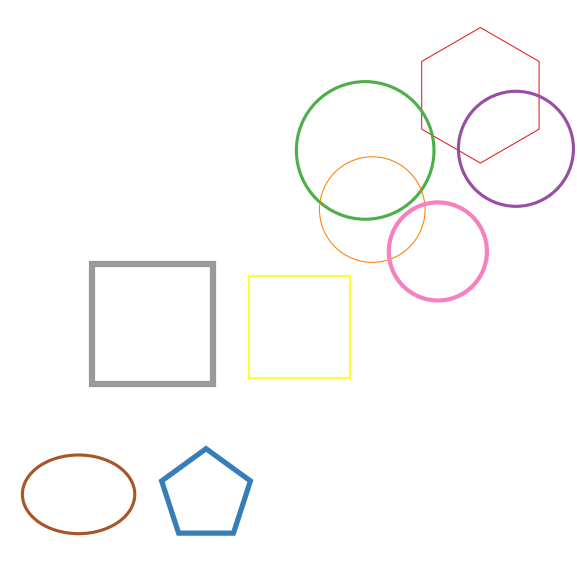[{"shape": "hexagon", "thickness": 0.5, "radius": 0.59, "center": [0.832, 0.834]}, {"shape": "pentagon", "thickness": 2.5, "radius": 0.4, "center": [0.357, 0.141]}, {"shape": "circle", "thickness": 1.5, "radius": 0.6, "center": [0.632, 0.739]}, {"shape": "circle", "thickness": 1.5, "radius": 0.5, "center": [0.893, 0.741]}, {"shape": "circle", "thickness": 0.5, "radius": 0.46, "center": [0.645, 0.636]}, {"shape": "square", "thickness": 1, "radius": 0.44, "center": [0.519, 0.433]}, {"shape": "oval", "thickness": 1.5, "radius": 0.49, "center": [0.136, 0.143]}, {"shape": "circle", "thickness": 2, "radius": 0.42, "center": [0.758, 0.564]}, {"shape": "square", "thickness": 3, "radius": 0.52, "center": [0.264, 0.438]}]